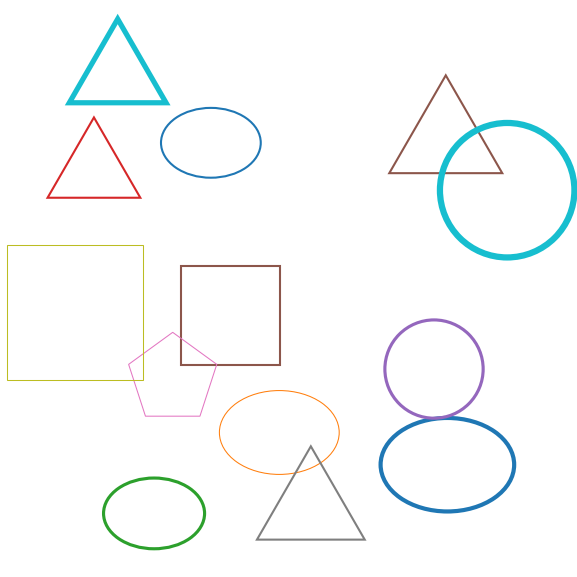[{"shape": "oval", "thickness": 2, "radius": 0.58, "center": [0.775, 0.194]}, {"shape": "oval", "thickness": 1, "radius": 0.43, "center": [0.365, 0.752]}, {"shape": "oval", "thickness": 0.5, "radius": 0.52, "center": [0.484, 0.25]}, {"shape": "oval", "thickness": 1.5, "radius": 0.44, "center": [0.267, 0.11]}, {"shape": "triangle", "thickness": 1, "radius": 0.46, "center": [0.163, 0.703]}, {"shape": "circle", "thickness": 1.5, "radius": 0.43, "center": [0.752, 0.36]}, {"shape": "square", "thickness": 1, "radius": 0.43, "center": [0.399, 0.453]}, {"shape": "triangle", "thickness": 1, "radius": 0.56, "center": [0.772, 0.756]}, {"shape": "pentagon", "thickness": 0.5, "radius": 0.4, "center": [0.299, 0.343]}, {"shape": "triangle", "thickness": 1, "radius": 0.54, "center": [0.538, 0.119]}, {"shape": "square", "thickness": 0.5, "radius": 0.59, "center": [0.13, 0.458]}, {"shape": "circle", "thickness": 3, "radius": 0.58, "center": [0.878, 0.67]}, {"shape": "triangle", "thickness": 2.5, "radius": 0.48, "center": [0.204, 0.87]}]